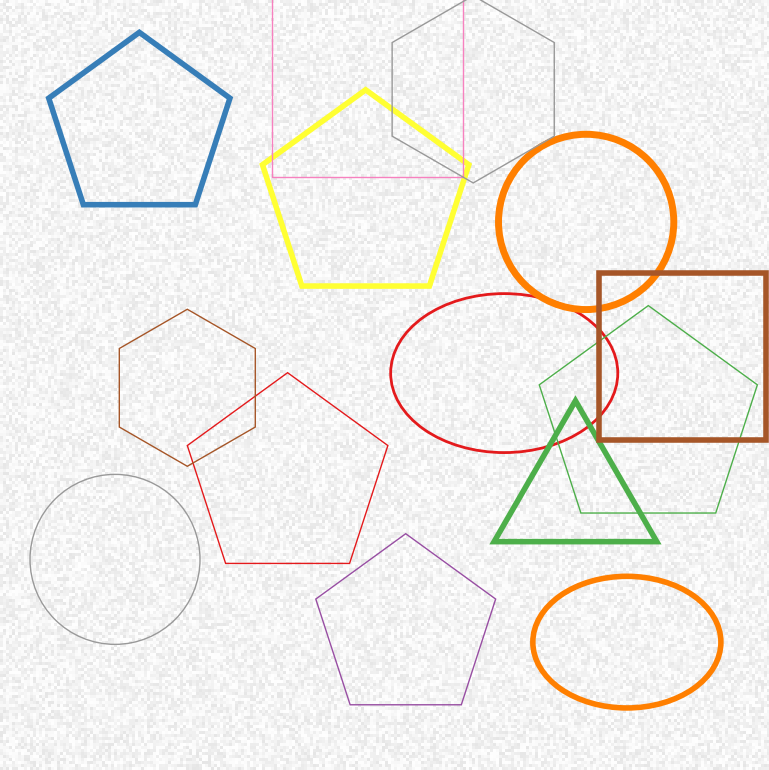[{"shape": "pentagon", "thickness": 0.5, "radius": 0.68, "center": [0.373, 0.379]}, {"shape": "oval", "thickness": 1, "radius": 0.74, "center": [0.655, 0.515]}, {"shape": "pentagon", "thickness": 2, "radius": 0.62, "center": [0.181, 0.834]}, {"shape": "triangle", "thickness": 2, "radius": 0.61, "center": [0.747, 0.358]}, {"shape": "pentagon", "thickness": 0.5, "radius": 0.74, "center": [0.842, 0.454]}, {"shape": "pentagon", "thickness": 0.5, "radius": 0.61, "center": [0.527, 0.184]}, {"shape": "oval", "thickness": 2, "radius": 0.61, "center": [0.814, 0.166]}, {"shape": "circle", "thickness": 2.5, "radius": 0.57, "center": [0.761, 0.712]}, {"shape": "pentagon", "thickness": 2, "radius": 0.7, "center": [0.475, 0.743]}, {"shape": "square", "thickness": 2, "radius": 0.54, "center": [0.887, 0.537]}, {"shape": "hexagon", "thickness": 0.5, "radius": 0.51, "center": [0.243, 0.496]}, {"shape": "square", "thickness": 0.5, "radius": 0.62, "center": [0.477, 0.893]}, {"shape": "hexagon", "thickness": 0.5, "radius": 0.61, "center": [0.615, 0.884]}, {"shape": "circle", "thickness": 0.5, "radius": 0.55, "center": [0.149, 0.274]}]